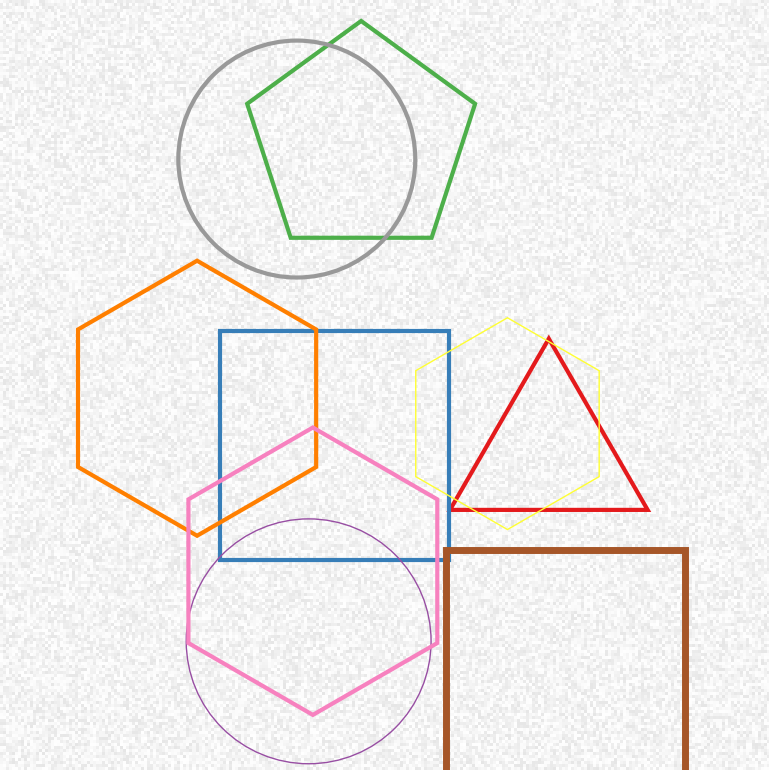[{"shape": "triangle", "thickness": 1.5, "radius": 0.74, "center": [0.713, 0.412]}, {"shape": "square", "thickness": 1.5, "radius": 0.75, "center": [0.435, 0.422]}, {"shape": "pentagon", "thickness": 1.5, "radius": 0.78, "center": [0.469, 0.817]}, {"shape": "circle", "thickness": 0.5, "radius": 0.79, "center": [0.401, 0.167]}, {"shape": "hexagon", "thickness": 1.5, "radius": 0.89, "center": [0.256, 0.483]}, {"shape": "hexagon", "thickness": 0.5, "radius": 0.69, "center": [0.659, 0.45]}, {"shape": "square", "thickness": 2.5, "radius": 0.78, "center": [0.734, 0.131]}, {"shape": "hexagon", "thickness": 1.5, "radius": 0.93, "center": [0.406, 0.258]}, {"shape": "circle", "thickness": 1.5, "radius": 0.77, "center": [0.385, 0.793]}]